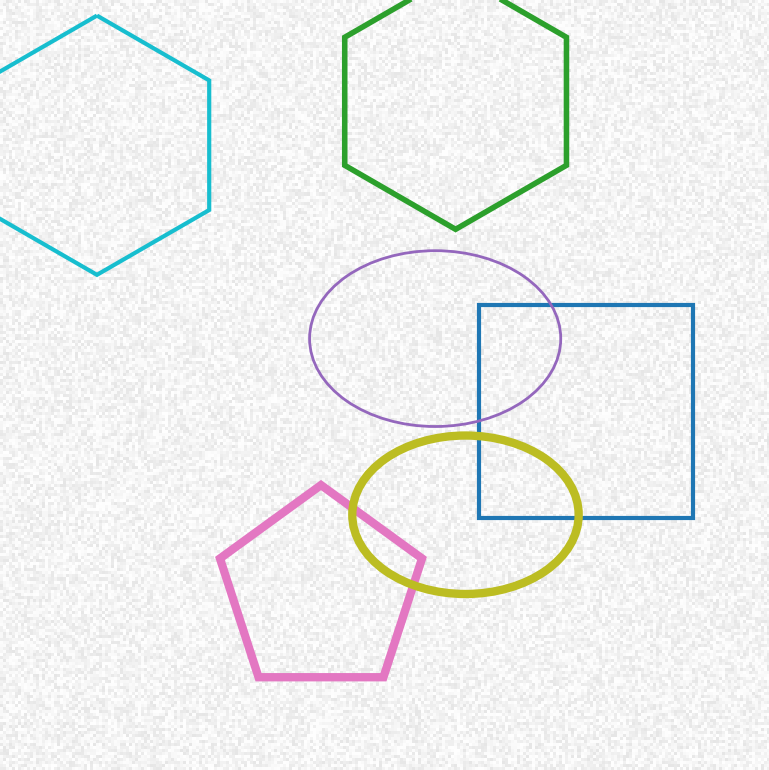[{"shape": "square", "thickness": 1.5, "radius": 0.69, "center": [0.761, 0.466]}, {"shape": "hexagon", "thickness": 2, "radius": 0.83, "center": [0.592, 0.868]}, {"shape": "oval", "thickness": 1, "radius": 0.82, "center": [0.565, 0.56]}, {"shape": "pentagon", "thickness": 3, "radius": 0.69, "center": [0.417, 0.232]}, {"shape": "oval", "thickness": 3, "radius": 0.74, "center": [0.605, 0.331]}, {"shape": "hexagon", "thickness": 1.5, "radius": 0.84, "center": [0.126, 0.811]}]